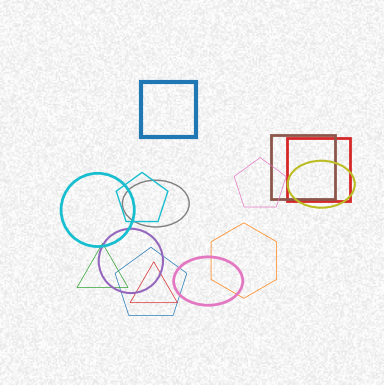[{"shape": "pentagon", "thickness": 0.5, "radius": 0.49, "center": [0.392, 0.26]}, {"shape": "square", "thickness": 3, "radius": 0.36, "center": [0.438, 0.715]}, {"shape": "hexagon", "thickness": 0.5, "radius": 0.49, "center": [0.633, 0.323]}, {"shape": "triangle", "thickness": 0.5, "radius": 0.38, "center": [0.266, 0.291]}, {"shape": "square", "thickness": 2, "radius": 0.41, "center": [0.827, 0.559]}, {"shape": "triangle", "thickness": 0.5, "radius": 0.35, "center": [0.399, 0.249]}, {"shape": "circle", "thickness": 1.5, "radius": 0.42, "center": [0.34, 0.322]}, {"shape": "square", "thickness": 2, "radius": 0.42, "center": [0.786, 0.566]}, {"shape": "oval", "thickness": 2, "radius": 0.45, "center": [0.541, 0.27]}, {"shape": "pentagon", "thickness": 0.5, "radius": 0.35, "center": [0.676, 0.52]}, {"shape": "oval", "thickness": 1, "radius": 0.43, "center": [0.405, 0.471]}, {"shape": "oval", "thickness": 1.5, "radius": 0.44, "center": [0.834, 0.521]}, {"shape": "circle", "thickness": 2, "radius": 0.48, "center": [0.254, 0.455]}, {"shape": "pentagon", "thickness": 1, "radius": 0.35, "center": [0.369, 0.482]}]